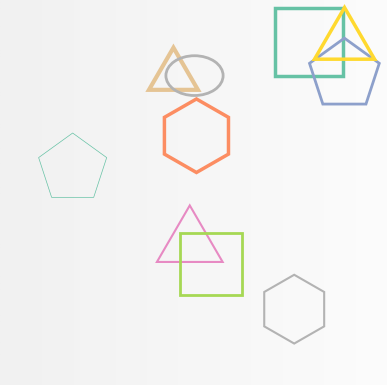[{"shape": "square", "thickness": 2.5, "radius": 0.44, "center": [0.797, 0.891]}, {"shape": "pentagon", "thickness": 0.5, "radius": 0.46, "center": [0.187, 0.562]}, {"shape": "hexagon", "thickness": 2.5, "radius": 0.48, "center": [0.507, 0.647]}, {"shape": "pentagon", "thickness": 2, "radius": 0.47, "center": [0.889, 0.806]}, {"shape": "triangle", "thickness": 1.5, "radius": 0.49, "center": [0.49, 0.369]}, {"shape": "square", "thickness": 2, "radius": 0.4, "center": [0.545, 0.314]}, {"shape": "triangle", "thickness": 2.5, "radius": 0.45, "center": [0.889, 0.891]}, {"shape": "triangle", "thickness": 3, "radius": 0.36, "center": [0.448, 0.803]}, {"shape": "oval", "thickness": 2, "radius": 0.37, "center": [0.502, 0.804]}, {"shape": "hexagon", "thickness": 1.5, "radius": 0.45, "center": [0.759, 0.197]}]